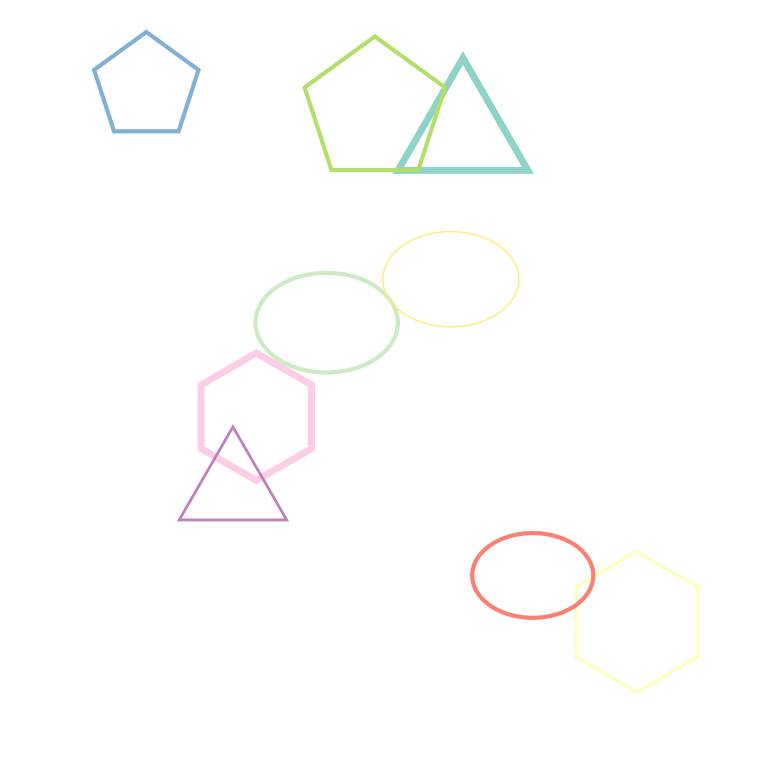[{"shape": "triangle", "thickness": 2.5, "radius": 0.49, "center": [0.601, 0.827]}, {"shape": "hexagon", "thickness": 1, "radius": 0.46, "center": [0.827, 0.192]}, {"shape": "oval", "thickness": 1.5, "radius": 0.39, "center": [0.692, 0.253]}, {"shape": "pentagon", "thickness": 1.5, "radius": 0.36, "center": [0.19, 0.887]}, {"shape": "pentagon", "thickness": 1.5, "radius": 0.48, "center": [0.487, 0.857]}, {"shape": "hexagon", "thickness": 2.5, "radius": 0.41, "center": [0.333, 0.459]}, {"shape": "triangle", "thickness": 1, "radius": 0.4, "center": [0.303, 0.365]}, {"shape": "oval", "thickness": 1.5, "radius": 0.46, "center": [0.424, 0.581]}, {"shape": "oval", "thickness": 0.5, "radius": 0.44, "center": [0.585, 0.637]}]